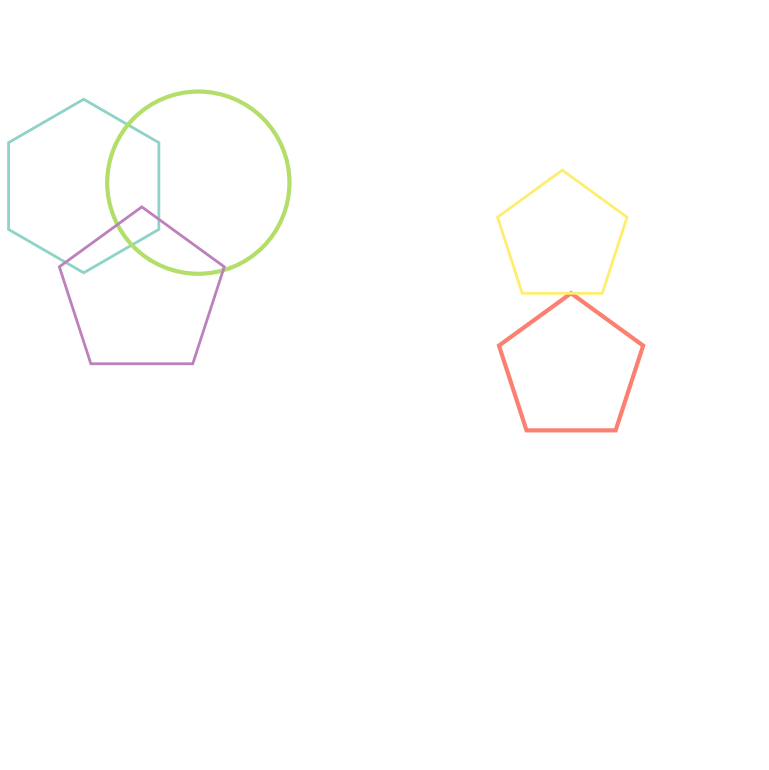[{"shape": "hexagon", "thickness": 1, "radius": 0.56, "center": [0.109, 0.758]}, {"shape": "pentagon", "thickness": 1.5, "radius": 0.49, "center": [0.742, 0.521]}, {"shape": "circle", "thickness": 1.5, "radius": 0.59, "center": [0.258, 0.763]}, {"shape": "pentagon", "thickness": 1, "radius": 0.56, "center": [0.184, 0.619]}, {"shape": "pentagon", "thickness": 1, "radius": 0.44, "center": [0.73, 0.691]}]